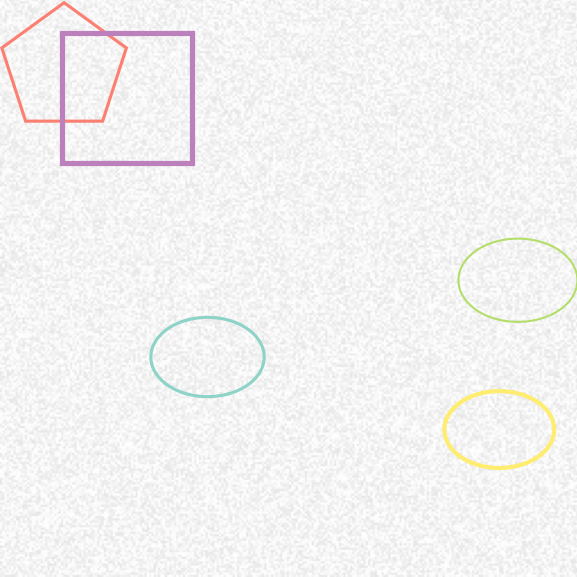[{"shape": "oval", "thickness": 1.5, "radius": 0.49, "center": [0.359, 0.381]}, {"shape": "pentagon", "thickness": 1.5, "radius": 0.57, "center": [0.111, 0.881]}, {"shape": "oval", "thickness": 1, "radius": 0.51, "center": [0.897, 0.514]}, {"shape": "square", "thickness": 2.5, "radius": 0.56, "center": [0.219, 0.829]}, {"shape": "oval", "thickness": 2, "radius": 0.48, "center": [0.865, 0.255]}]